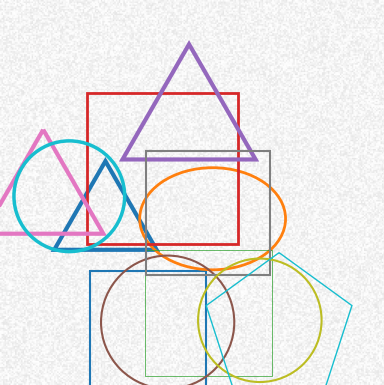[{"shape": "square", "thickness": 1.5, "radius": 0.75, "center": [0.384, 0.145]}, {"shape": "triangle", "thickness": 3, "radius": 0.77, "center": [0.274, 0.428]}, {"shape": "oval", "thickness": 2, "radius": 0.95, "center": [0.552, 0.432]}, {"shape": "square", "thickness": 0.5, "radius": 0.82, "center": [0.542, 0.187]}, {"shape": "square", "thickness": 2, "radius": 0.98, "center": [0.423, 0.563]}, {"shape": "triangle", "thickness": 3, "radius": 1.0, "center": [0.491, 0.686]}, {"shape": "circle", "thickness": 1.5, "radius": 0.87, "center": [0.435, 0.163]}, {"shape": "triangle", "thickness": 3, "radius": 0.9, "center": [0.112, 0.483]}, {"shape": "square", "thickness": 1.5, "radius": 0.8, "center": [0.54, 0.447]}, {"shape": "circle", "thickness": 1.5, "radius": 0.8, "center": [0.675, 0.168]}, {"shape": "pentagon", "thickness": 1, "radius": 1.0, "center": [0.725, 0.145]}, {"shape": "circle", "thickness": 2.5, "radius": 0.72, "center": [0.18, 0.49]}]